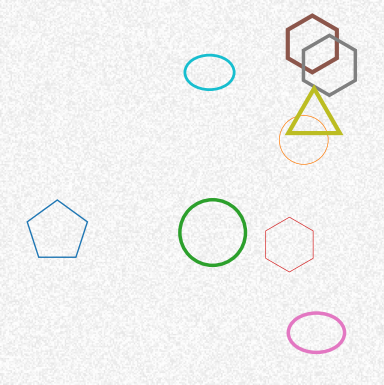[{"shape": "pentagon", "thickness": 1, "radius": 0.41, "center": [0.149, 0.398]}, {"shape": "circle", "thickness": 0.5, "radius": 0.32, "center": [0.789, 0.637]}, {"shape": "circle", "thickness": 2.5, "radius": 0.43, "center": [0.552, 0.396]}, {"shape": "hexagon", "thickness": 0.5, "radius": 0.36, "center": [0.752, 0.365]}, {"shape": "hexagon", "thickness": 3, "radius": 0.37, "center": [0.811, 0.886]}, {"shape": "oval", "thickness": 2.5, "radius": 0.37, "center": [0.822, 0.136]}, {"shape": "hexagon", "thickness": 2.5, "radius": 0.39, "center": [0.856, 0.83]}, {"shape": "triangle", "thickness": 3, "radius": 0.39, "center": [0.816, 0.693]}, {"shape": "oval", "thickness": 2, "radius": 0.32, "center": [0.544, 0.812]}]